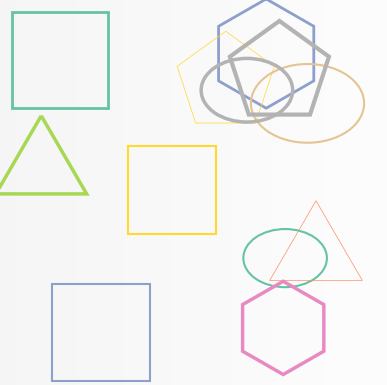[{"shape": "square", "thickness": 2, "radius": 0.62, "center": [0.155, 0.844]}, {"shape": "oval", "thickness": 1.5, "radius": 0.54, "center": [0.736, 0.33]}, {"shape": "triangle", "thickness": 0.5, "radius": 0.69, "center": [0.816, 0.34]}, {"shape": "hexagon", "thickness": 2, "radius": 0.71, "center": [0.687, 0.861]}, {"shape": "square", "thickness": 1.5, "radius": 0.63, "center": [0.261, 0.136]}, {"shape": "hexagon", "thickness": 2.5, "radius": 0.61, "center": [0.731, 0.148]}, {"shape": "triangle", "thickness": 2.5, "radius": 0.68, "center": [0.106, 0.564]}, {"shape": "square", "thickness": 1.5, "radius": 0.57, "center": [0.443, 0.506]}, {"shape": "pentagon", "thickness": 0.5, "radius": 0.66, "center": [0.582, 0.787]}, {"shape": "oval", "thickness": 1.5, "radius": 0.73, "center": [0.794, 0.731]}, {"shape": "pentagon", "thickness": 3, "radius": 0.67, "center": [0.721, 0.811]}, {"shape": "oval", "thickness": 2.5, "radius": 0.59, "center": [0.637, 0.766]}]